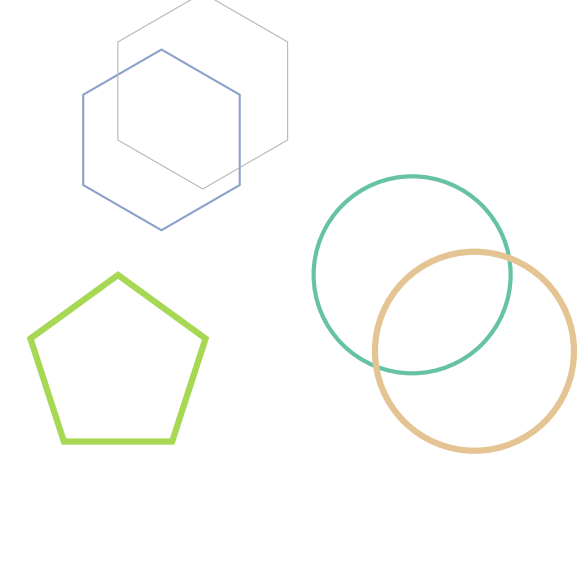[{"shape": "circle", "thickness": 2, "radius": 0.85, "center": [0.714, 0.523]}, {"shape": "hexagon", "thickness": 1, "radius": 0.78, "center": [0.28, 0.757]}, {"shape": "pentagon", "thickness": 3, "radius": 0.8, "center": [0.204, 0.364]}, {"shape": "circle", "thickness": 3, "radius": 0.86, "center": [0.822, 0.391]}, {"shape": "hexagon", "thickness": 0.5, "radius": 0.85, "center": [0.351, 0.842]}]